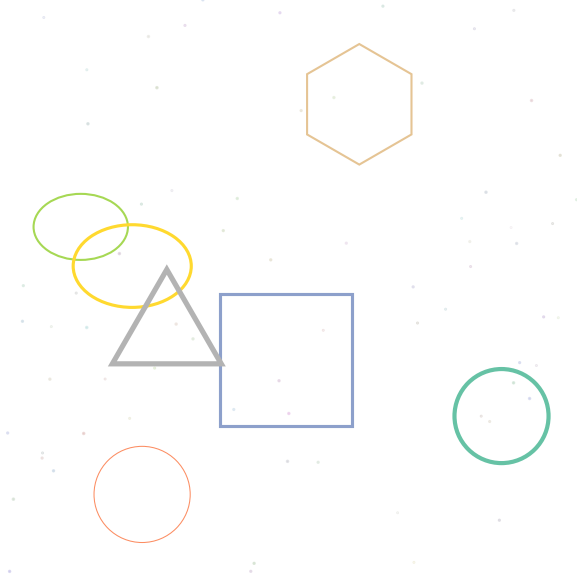[{"shape": "circle", "thickness": 2, "radius": 0.41, "center": [0.868, 0.279]}, {"shape": "circle", "thickness": 0.5, "radius": 0.42, "center": [0.246, 0.143]}, {"shape": "square", "thickness": 1.5, "radius": 0.57, "center": [0.496, 0.376]}, {"shape": "oval", "thickness": 1, "radius": 0.41, "center": [0.14, 0.606]}, {"shape": "oval", "thickness": 1.5, "radius": 0.51, "center": [0.229, 0.538]}, {"shape": "hexagon", "thickness": 1, "radius": 0.52, "center": [0.622, 0.819]}, {"shape": "triangle", "thickness": 2.5, "radius": 0.54, "center": [0.289, 0.424]}]